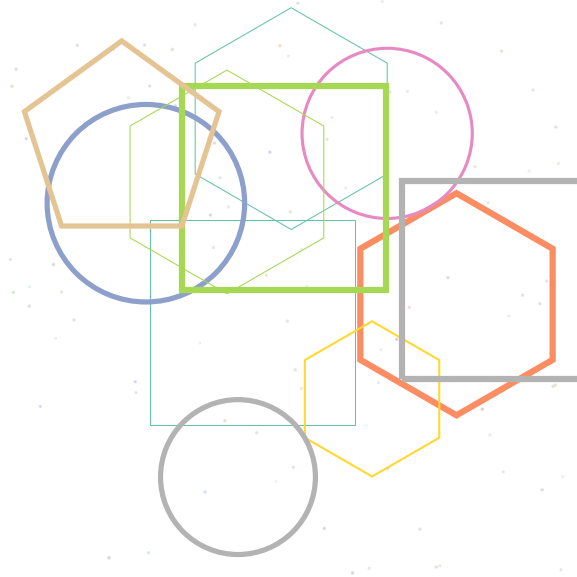[{"shape": "square", "thickness": 0.5, "radius": 0.88, "center": [0.437, 0.441]}, {"shape": "hexagon", "thickness": 0.5, "radius": 0.96, "center": [0.504, 0.794]}, {"shape": "hexagon", "thickness": 3, "radius": 0.96, "center": [0.79, 0.472]}, {"shape": "circle", "thickness": 2.5, "radius": 0.86, "center": [0.253, 0.647]}, {"shape": "circle", "thickness": 1.5, "radius": 0.74, "center": [0.67, 0.768]}, {"shape": "square", "thickness": 3, "radius": 0.88, "center": [0.492, 0.674]}, {"shape": "hexagon", "thickness": 0.5, "radius": 0.97, "center": [0.393, 0.684]}, {"shape": "hexagon", "thickness": 1, "radius": 0.67, "center": [0.644, 0.308]}, {"shape": "pentagon", "thickness": 2.5, "radius": 0.89, "center": [0.211, 0.751]}, {"shape": "circle", "thickness": 2.5, "radius": 0.67, "center": [0.412, 0.173]}, {"shape": "square", "thickness": 3, "radius": 0.86, "center": [0.868, 0.514]}]